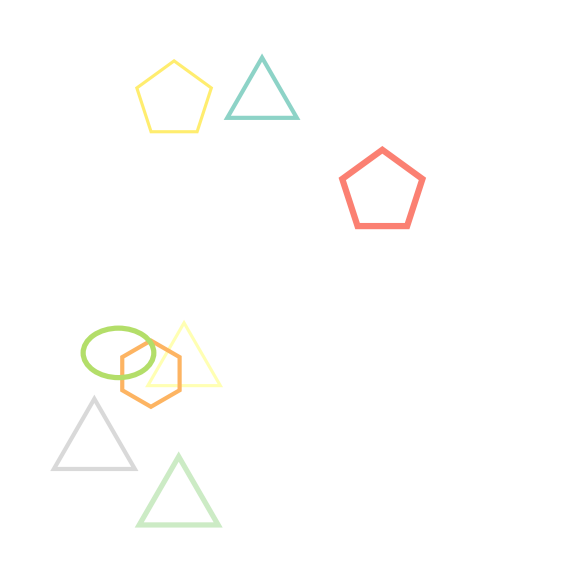[{"shape": "triangle", "thickness": 2, "radius": 0.35, "center": [0.454, 0.83]}, {"shape": "triangle", "thickness": 1.5, "radius": 0.36, "center": [0.319, 0.368]}, {"shape": "pentagon", "thickness": 3, "radius": 0.36, "center": [0.662, 0.667]}, {"shape": "hexagon", "thickness": 2, "radius": 0.29, "center": [0.261, 0.352]}, {"shape": "oval", "thickness": 2.5, "radius": 0.31, "center": [0.205, 0.388]}, {"shape": "triangle", "thickness": 2, "radius": 0.4, "center": [0.163, 0.228]}, {"shape": "triangle", "thickness": 2.5, "radius": 0.39, "center": [0.309, 0.13]}, {"shape": "pentagon", "thickness": 1.5, "radius": 0.34, "center": [0.301, 0.826]}]